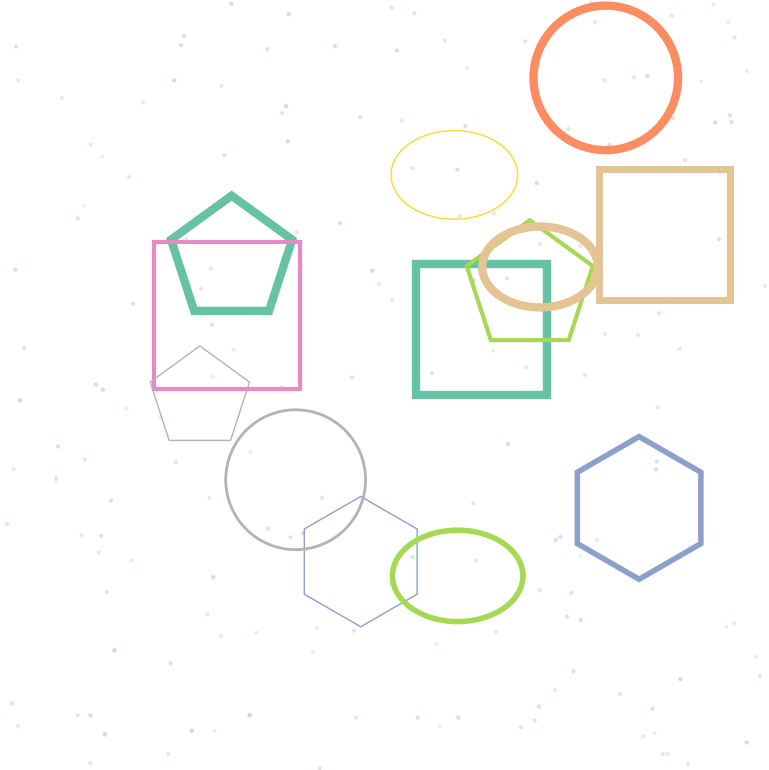[{"shape": "pentagon", "thickness": 3, "radius": 0.41, "center": [0.301, 0.663]}, {"shape": "square", "thickness": 3, "radius": 0.43, "center": [0.625, 0.573]}, {"shape": "circle", "thickness": 3, "radius": 0.47, "center": [0.787, 0.899]}, {"shape": "hexagon", "thickness": 2, "radius": 0.46, "center": [0.83, 0.34]}, {"shape": "hexagon", "thickness": 0.5, "radius": 0.42, "center": [0.468, 0.271]}, {"shape": "square", "thickness": 1.5, "radius": 0.48, "center": [0.294, 0.59]}, {"shape": "oval", "thickness": 2, "radius": 0.42, "center": [0.594, 0.252]}, {"shape": "pentagon", "thickness": 1.5, "radius": 0.43, "center": [0.688, 0.628]}, {"shape": "oval", "thickness": 0.5, "radius": 0.41, "center": [0.59, 0.773]}, {"shape": "square", "thickness": 2.5, "radius": 0.43, "center": [0.863, 0.696]}, {"shape": "oval", "thickness": 3, "radius": 0.38, "center": [0.701, 0.653]}, {"shape": "pentagon", "thickness": 0.5, "radius": 0.34, "center": [0.26, 0.483]}, {"shape": "circle", "thickness": 1, "radius": 0.45, "center": [0.384, 0.377]}]